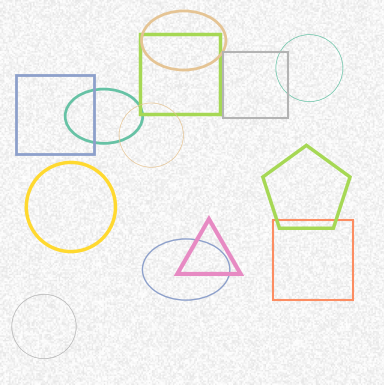[{"shape": "oval", "thickness": 2, "radius": 0.5, "center": [0.27, 0.698]}, {"shape": "circle", "thickness": 0.5, "radius": 0.44, "center": [0.804, 0.823]}, {"shape": "square", "thickness": 1.5, "radius": 0.52, "center": [0.812, 0.324]}, {"shape": "oval", "thickness": 1, "radius": 0.57, "center": [0.483, 0.3]}, {"shape": "square", "thickness": 2, "radius": 0.51, "center": [0.142, 0.703]}, {"shape": "triangle", "thickness": 3, "radius": 0.48, "center": [0.543, 0.336]}, {"shape": "square", "thickness": 2.5, "radius": 0.52, "center": [0.467, 0.809]}, {"shape": "pentagon", "thickness": 2.5, "radius": 0.6, "center": [0.796, 0.503]}, {"shape": "circle", "thickness": 2.5, "radius": 0.58, "center": [0.184, 0.462]}, {"shape": "circle", "thickness": 0.5, "radius": 0.42, "center": [0.393, 0.649]}, {"shape": "oval", "thickness": 2, "radius": 0.55, "center": [0.477, 0.895]}, {"shape": "circle", "thickness": 0.5, "radius": 0.42, "center": [0.114, 0.152]}, {"shape": "square", "thickness": 1.5, "radius": 0.43, "center": [0.664, 0.779]}]